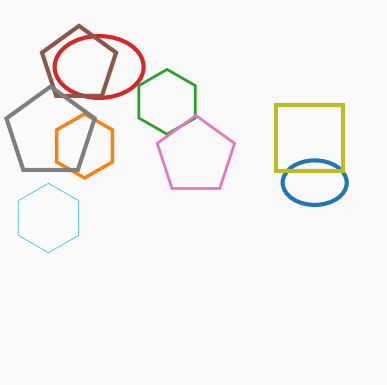[{"shape": "oval", "thickness": 3, "radius": 0.41, "center": [0.812, 0.526]}, {"shape": "hexagon", "thickness": 2.5, "radius": 0.42, "center": [0.218, 0.621]}, {"shape": "hexagon", "thickness": 2, "radius": 0.42, "center": [0.431, 0.736]}, {"shape": "oval", "thickness": 3, "radius": 0.57, "center": [0.256, 0.826]}, {"shape": "pentagon", "thickness": 3, "radius": 0.5, "center": [0.204, 0.832]}, {"shape": "pentagon", "thickness": 2, "radius": 0.52, "center": [0.506, 0.595]}, {"shape": "pentagon", "thickness": 3, "radius": 0.6, "center": [0.131, 0.655]}, {"shape": "square", "thickness": 3, "radius": 0.43, "center": [0.799, 0.642]}, {"shape": "hexagon", "thickness": 0.5, "radius": 0.45, "center": [0.125, 0.434]}]